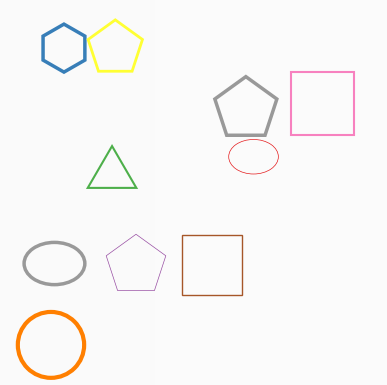[{"shape": "oval", "thickness": 0.5, "radius": 0.32, "center": [0.654, 0.593]}, {"shape": "hexagon", "thickness": 2.5, "radius": 0.31, "center": [0.165, 0.875]}, {"shape": "triangle", "thickness": 1.5, "radius": 0.36, "center": [0.289, 0.548]}, {"shape": "pentagon", "thickness": 0.5, "radius": 0.4, "center": [0.351, 0.311]}, {"shape": "circle", "thickness": 3, "radius": 0.43, "center": [0.132, 0.104]}, {"shape": "pentagon", "thickness": 2, "radius": 0.37, "center": [0.298, 0.875]}, {"shape": "square", "thickness": 1, "radius": 0.38, "center": [0.547, 0.312]}, {"shape": "square", "thickness": 1.5, "radius": 0.41, "center": [0.832, 0.731]}, {"shape": "oval", "thickness": 2.5, "radius": 0.39, "center": [0.141, 0.316]}, {"shape": "pentagon", "thickness": 2.5, "radius": 0.42, "center": [0.634, 0.717]}]